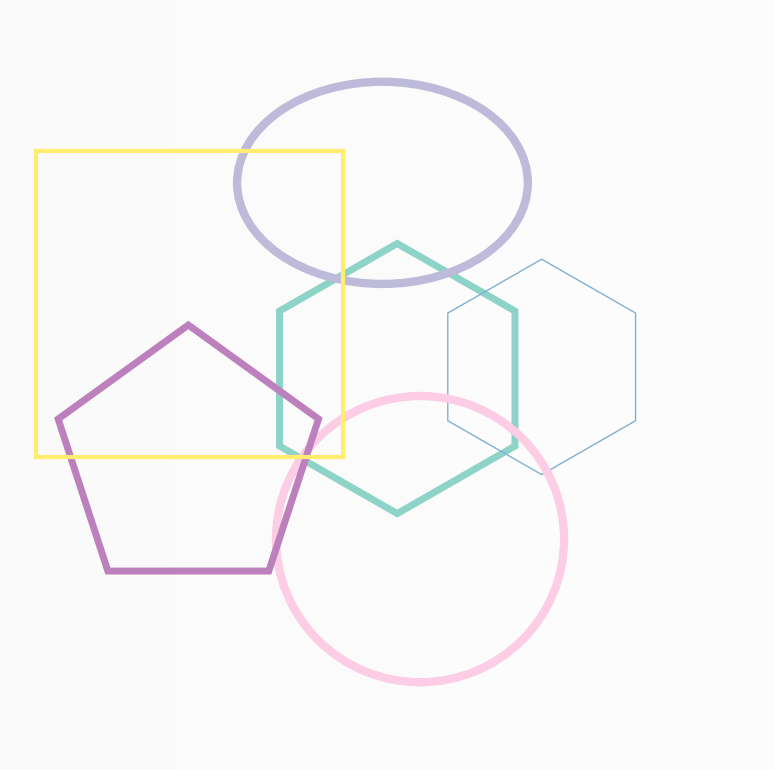[{"shape": "hexagon", "thickness": 2.5, "radius": 0.88, "center": [0.513, 0.508]}, {"shape": "oval", "thickness": 3, "radius": 0.94, "center": [0.493, 0.763]}, {"shape": "hexagon", "thickness": 0.5, "radius": 0.7, "center": [0.699, 0.524]}, {"shape": "circle", "thickness": 3, "radius": 0.93, "center": [0.542, 0.3]}, {"shape": "pentagon", "thickness": 2.5, "radius": 0.88, "center": [0.243, 0.401]}, {"shape": "square", "thickness": 1.5, "radius": 0.99, "center": [0.244, 0.606]}]